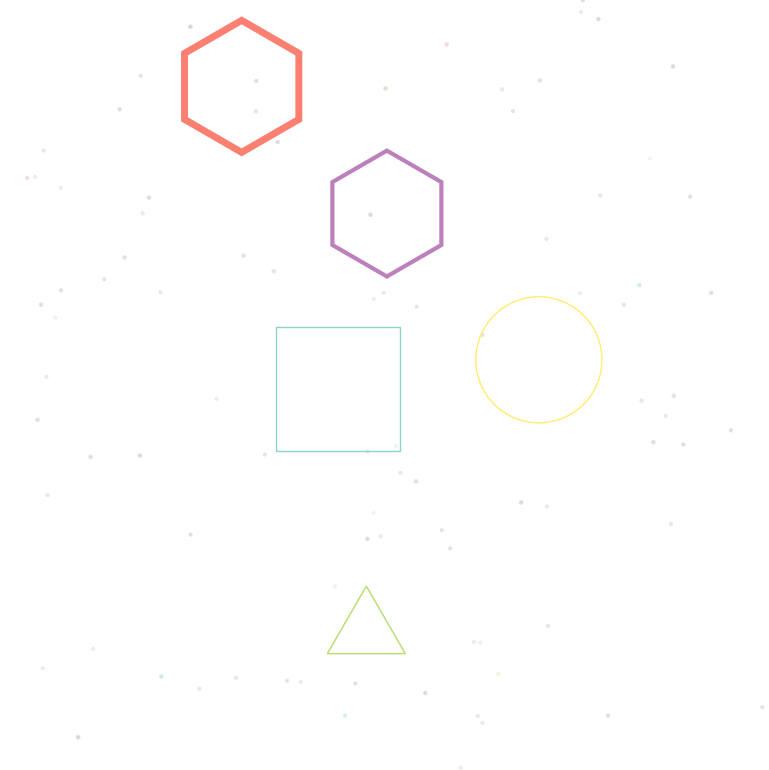[{"shape": "square", "thickness": 0.5, "radius": 0.4, "center": [0.439, 0.495]}, {"shape": "hexagon", "thickness": 2.5, "radius": 0.43, "center": [0.314, 0.888]}, {"shape": "triangle", "thickness": 0.5, "radius": 0.29, "center": [0.476, 0.18]}, {"shape": "hexagon", "thickness": 1.5, "radius": 0.41, "center": [0.502, 0.723]}, {"shape": "circle", "thickness": 0.5, "radius": 0.41, "center": [0.7, 0.533]}]